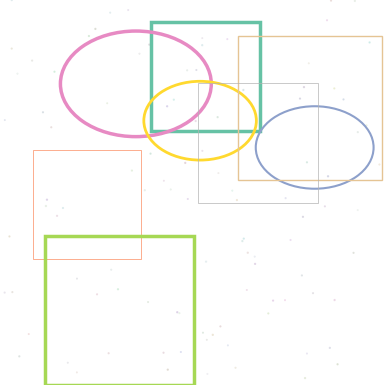[{"shape": "square", "thickness": 2.5, "radius": 0.71, "center": [0.533, 0.801]}, {"shape": "square", "thickness": 0.5, "radius": 0.7, "center": [0.227, 0.469]}, {"shape": "oval", "thickness": 1.5, "radius": 0.77, "center": [0.817, 0.617]}, {"shape": "oval", "thickness": 2.5, "radius": 0.98, "center": [0.353, 0.782]}, {"shape": "square", "thickness": 2.5, "radius": 0.97, "center": [0.31, 0.193]}, {"shape": "oval", "thickness": 2, "radius": 0.73, "center": [0.52, 0.687]}, {"shape": "square", "thickness": 1, "radius": 0.94, "center": [0.806, 0.72]}, {"shape": "square", "thickness": 0.5, "radius": 0.78, "center": [0.669, 0.629]}]